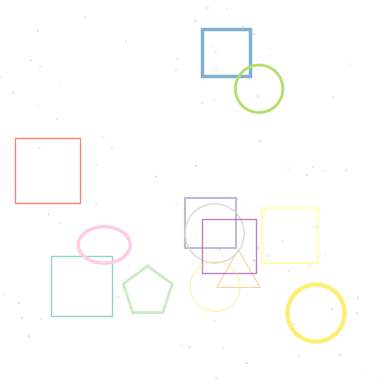[{"shape": "square", "thickness": 1, "radius": 0.39, "center": [0.211, 0.257]}, {"shape": "square", "thickness": 1.5, "radius": 0.36, "center": [0.753, 0.388]}, {"shape": "square", "thickness": 1.5, "radius": 0.33, "center": [0.546, 0.42]}, {"shape": "square", "thickness": 1, "radius": 0.42, "center": [0.123, 0.558]}, {"shape": "square", "thickness": 2.5, "radius": 0.31, "center": [0.587, 0.864]}, {"shape": "triangle", "thickness": 0.5, "radius": 0.32, "center": [0.619, 0.286]}, {"shape": "circle", "thickness": 2, "radius": 0.31, "center": [0.673, 0.769]}, {"shape": "oval", "thickness": 2.5, "radius": 0.34, "center": [0.271, 0.364]}, {"shape": "circle", "thickness": 1, "radius": 0.38, "center": [0.558, 0.394]}, {"shape": "square", "thickness": 1, "radius": 0.35, "center": [0.596, 0.362]}, {"shape": "pentagon", "thickness": 2, "radius": 0.33, "center": [0.384, 0.242]}, {"shape": "circle", "thickness": 3, "radius": 0.37, "center": [0.821, 0.187]}, {"shape": "circle", "thickness": 0.5, "radius": 0.32, "center": [0.559, 0.256]}]